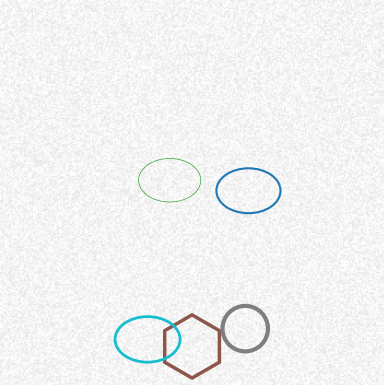[{"shape": "oval", "thickness": 1.5, "radius": 0.42, "center": [0.645, 0.505]}, {"shape": "oval", "thickness": 0.5, "radius": 0.4, "center": [0.441, 0.532]}, {"shape": "hexagon", "thickness": 2.5, "radius": 0.41, "center": [0.499, 0.1]}, {"shape": "circle", "thickness": 3, "radius": 0.3, "center": [0.637, 0.146]}, {"shape": "oval", "thickness": 2, "radius": 0.42, "center": [0.383, 0.118]}]